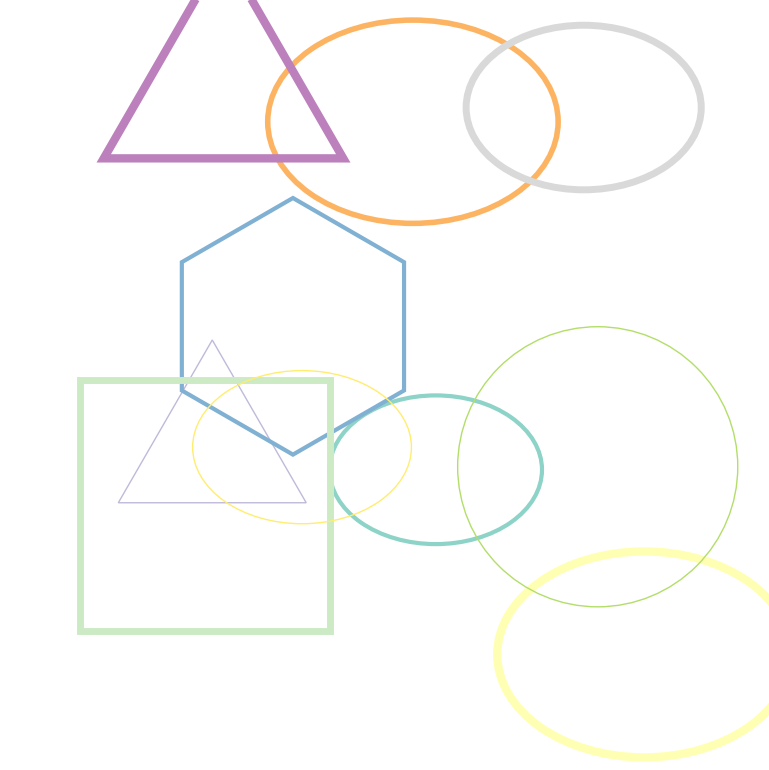[{"shape": "oval", "thickness": 1.5, "radius": 0.69, "center": [0.566, 0.39]}, {"shape": "oval", "thickness": 3, "radius": 0.96, "center": [0.837, 0.15]}, {"shape": "triangle", "thickness": 0.5, "radius": 0.7, "center": [0.276, 0.418]}, {"shape": "hexagon", "thickness": 1.5, "radius": 0.83, "center": [0.38, 0.576]}, {"shape": "oval", "thickness": 2, "radius": 0.94, "center": [0.536, 0.842]}, {"shape": "circle", "thickness": 0.5, "radius": 0.91, "center": [0.776, 0.394]}, {"shape": "oval", "thickness": 2.5, "radius": 0.76, "center": [0.758, 0.86]}, {"shape": "triangle", "thickness": 3, "radius": 0.9, "center": [0.29, 0.884]}, {"shape": "square", "thickness": 2.5, "radius": 0.81, "center": [0.266, 0.344]}, {"shape": "oval", "thickness": 0.5, "radius": 0.71, "center": [0.392, 0.419]}]